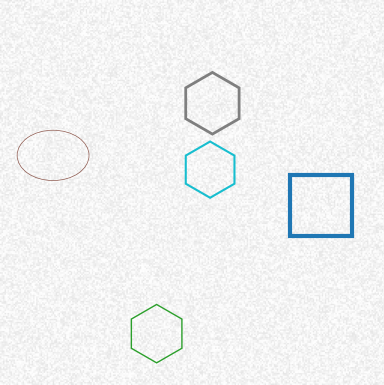[{"shape": "square", "thickness": 3, "radius": 0.4, "center": [0.834, 0.466]}, {"shape": "hexagon", "thickness": 1, "radius": 0.38, "center": [0.407, 0.133]}, {"shape": "oval", "thickness": 0.5, "radius": 0.47, "center": [0.138, 0.596]}, {"shape": "hexagon", "thickness": 2, "radius": 0.4, "center": [0.552, 0.732]}, {"shape": "hexagon", "thickness": 1.5, "radius": 0.37, "center": [0.546, 0.559]}]